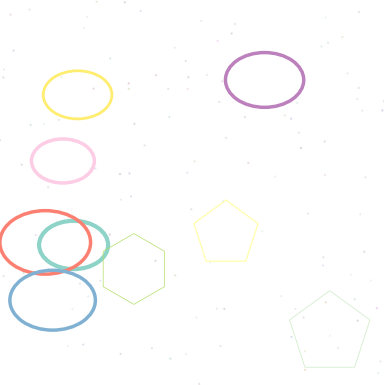[{"shape": "oval", "thickness": 3, "radius": 0.45, "center": [0.191, 0.364]}, {"shape": "pentagon", "thickness": 1, "radius": 0.44, "center": [0.587, 0.392]}, {"shape": "oval", "thickness": 2.5, "radius": 0.59, "center": [0.117, 0.37]}, {"shape": "oval", "thickness": 2.5, "radius": 0.56, "center": [0.137, 0.22]}, {"shape": "hexagon", "thickness": 0.5, "radius": 0.46, "center": [0.348, 0.301]}, {"shape": "oval", "thickness": 2.5, "radius": 0.41, "center": [0.163, 0.582]}, {"shape": "oval", "thickness": 2.5, "radius": 0.51, "center": [0.687, 0.792]}, {"shape": "pentagon", "thickness": 0.5, "radius": 0.55, "center": [0.857, 0.135]}, {"shape": "oval", "thickness": 2, "radius": 0.45, "center": [0.201, 0.754]}]